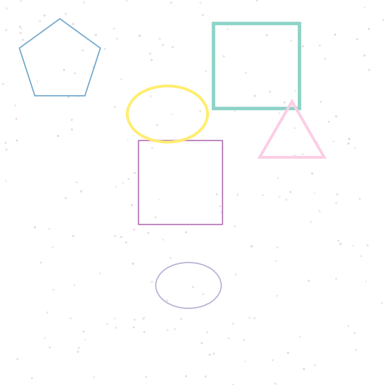[{"shape": "square", "thickness": 2.5, "radius": 0.55, "center": [0.665, 0.83]}, {"shape": "oval", "thickness": 1, "radius": 0.43, "center": [0.49, 0.259]}, {"shape": "pentagon", "thickness": 1, "radius": 0.55, "center": [0.156, 0.841]}, {"shape": "triangle", "thickness": 2, "radius": 0.48, "center": [0.758, 0.64]}, {"shape": "square", "thickness": 1, "radius": 0.55, "center": [0.468, 0.527]}, {"shape": "oval", "thickness": 2, "radius": 0.52, "center": [0.435, 0.704]}]